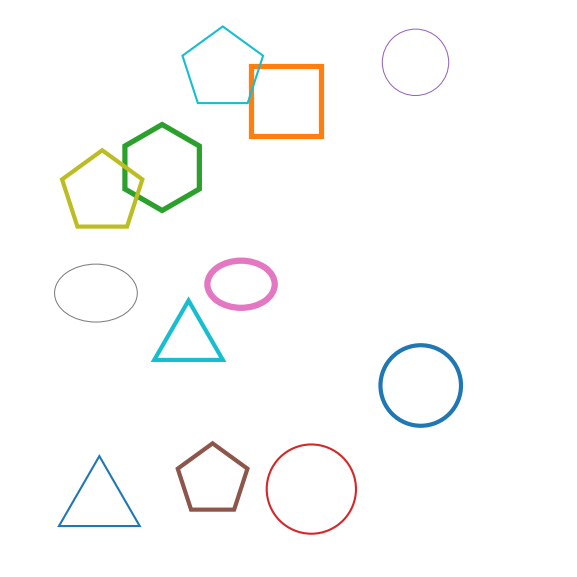[{"shape": "circle", "thickness": 2, "radius": 0.35, "center": [0.729, 0.332]}, {"shape": "triangle", "thickness": 1, "radius": 0.4, "center": [0.172, 0.129]}, {"shape": "square", "thickness": 2.5, "radius": 0.3, "center": [0.496, 0.825]}, {"shape": "hexagon", "thickness": 2.5, "radius": 0.37, "center": [0.281, 0.709]}, {"shape": "circle", "thickness": 1, "radius": 0.39, "center": [0.539, 0.152]}, {"shape": "circle", "thickness": 0.5, "radius": 0.29, "center": [0.719, 0.891]}, {"shape": "pentagon", "thickness": 2, "radius": 0.32, "center": [0.368, 0.168]}, {"shape": "oval", "thickness": 3, "radius": 0.29, "center": [0.417, 0.507]}, {"shape": "oval", "thickness": 0.5, "radius": 0.36, "center": [0.166, 0.492]}, {"shape": "pentagon", "thickness": 2, "radius": 0.37, "center": [0.177, 0.666]}, {"shape": "triangle", "thickness": 2, "radius": 0.34, "center": [0.326, 0.41]}, {"shape": "pentagon", "thickness": 1, "radius": 0.37, "center": [0.386, 0.88]}]